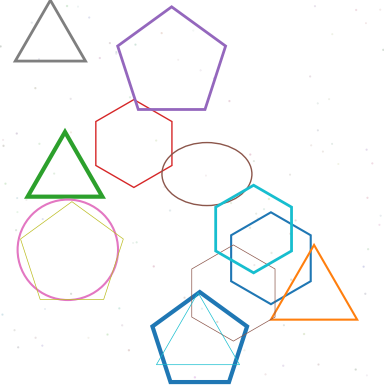[{"shape": "hexagon", "thickness": 1.5, "radius": 0.6, "center": [0.704, 0.329]}, {"shape": "pentagon", "thickness": 3, "radius": 0.65, "center": [0.519, 0.112]}, {"shape": "triangle", "thickness": 1.5, "radius": 0.65, "center": [0.816, 0.234]}, {"shape": "triangle", "thickness": 3, "radius": 0.56, "center": [0.169, 0.545]}, {"shape": "hexagon", "thickness": 1, "radius": 0.57, "center": [0.348, 0.627]}, {"shape": "pentagon", "thickness": 2, "radius": 0.74, "center": [0.446, 0.835]}, {"shape": "hexagon", "thickness": 0.5, "radius": 0.62, "center": [0.606, 0.239]}, {"shape": "oval", "thickness": 1, "radius": 0.58, "center": [0.537, 0.548]}, {"shape": "circle", "thickness": 1.5, "radius": 0.65, "center": [0.176, 0.351]}, {"shape": "triangle", "thickness": 2, "radius": 0.53, "center": [0.131, 0.894]}, {"shape": "pentagon", "thickness": 0.5, "radius": 0.7, "center": [0.187, 0.336]}, {"shape": "hexagon", "thickness": 2, "radius": 0.57, "center": [0.659, 0.405]}, {"shape": "triangle", "thickness": 0.5, "radius": 0.62, "center": [0.514, 0.115]}]